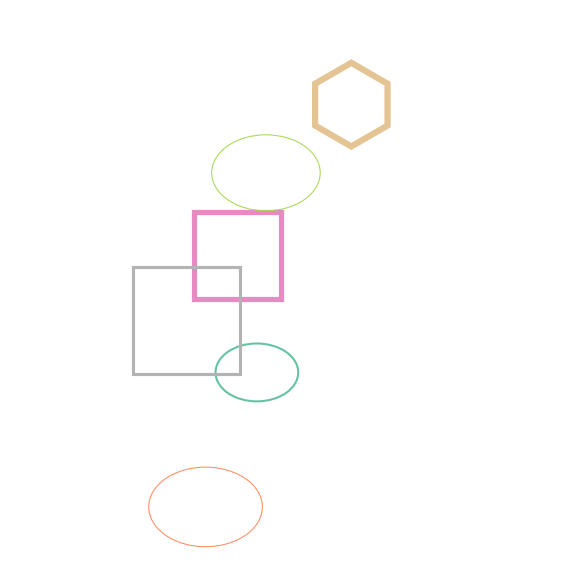[{"shape": "oval", "thickness": 1, "radius": 0.36, "center": [0.445, 0.354]}, {"shape": "oval", "thickness": 0.5, "radius": 0.49, "center": [0.356, 0.121]}, {"shape": "square", "thickness": 2.5, "radius": 0.37, "center": [0.411, 0.557]}, {"shape": "oval", "thickness": 0.5, "radius": 0.47, "center": [0.461, 0.7]}, {"shape": "hexagon", "thickness": 3, "radius": 0.36, "center": [0.608, 0.818]}, {"shape": "square", "thickness": 1.5, "radius": 0.46, "center": [0.322, 0.444]}]